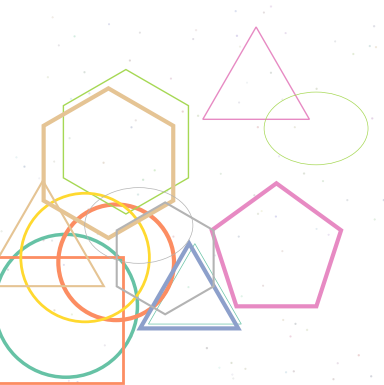[{"shape": "circle", "thickness": 2.5, "radius": 0.93, "center": [0.171, 0.206]}, {"shape": "triangle", "thickness": 0.5, "radius": 0.7, "center": [0.506, 0.228]}, {"shape": "square", "thickness": 2, "radius": 0.82, "center": [0.155, 0.169]}, {"shape": "circle", "thickness": 3, "radius": 0.75, "center": [0.302, 0.319]}, {"shape": "triangle", "thickness": 3, "radius": 0.74, "center": [0.491, 0.221]}, {"shape": "triangle", "thickness": 1, "radius": 0.8, "center": [0.665, 0.77]}, {"shape": "pentagon", "thickness": 3, "radius": 0.88, "center": [0.718, 0.347]}, {"shape": "oval", "thickness": 0.5, "radius": 0.67, "center": [0.821, 0.666]}, {"shape": "hexagon", "thickness": 1, "radius": 0.94, "center": [0.327, 0.632]}, {"shape": "circle", "thickness": 2, "radius": 0.83, "center": [0.221, 0.331]}, {"shape": "hexagon", "thickness": 3, "radius": 0.97, "center": [0.282, 0.576]}, {"shape": "triangle", "thickness": 1.5, "radius": 0.91, "center": [0.111, 0.348]}, {"shape": "hexagon", "thickness": 1.5, "radius": 0.73, "center": [0.429, 0.329]}, {"shape": "oval", "thickness": 0.5, "radius": 0.7, "center": [0.36, 0.414]}]